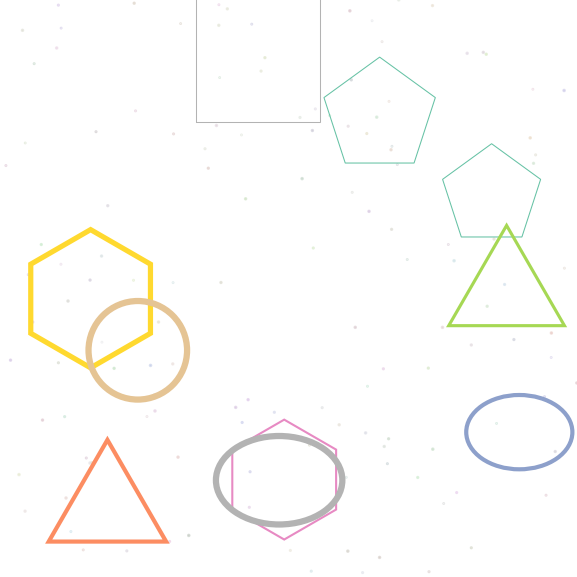[{"shape": "pentagon", "thickness": 0.5, "radius": 0.45, "center": [0.851, 0.661]}, {"shape": "pentagon", "thickness": 0.5, "radius": 0.51, "center": [0.657, 0.799]}, {"shape": "triangle", "thickness": 2, "radius": 0.59, "center": [0.186, 0.12]}, {"shape": "oval", "thickness": 2, "radius": 0.46, "center": [0.899, 0.251]}, {"shape": "hexagon", "thickness": 1, "radius": 0.52, "center": [0.492, 0.169]}, {"shape": "triangle", "thickness": 1.5, "radius": 0.58, "center": [0.877, 0.493]}, {"shape": "hexagon", "thickness": 2.5, "radius": 0.6, "center": [0.157, 0.482]}, {"shape": "circle", "thickness": 3, "radius": 0.43, "center": [0.239, 0.393]}, {"shape": "square", "thickness": 0.5, "radius": 0.53, "center": [0.447, 0.895]}, {"shape": "oval", "thickness": 3, "radius": 0.55, "center": [0.483, 0.168]}]